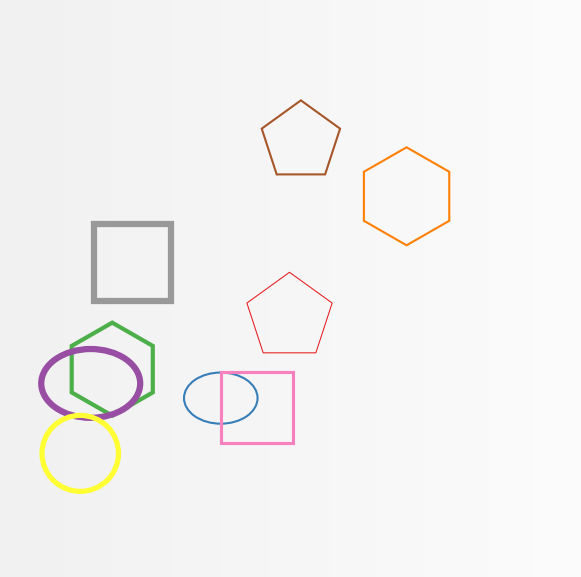[{"shape": "pentagon", "thickness": 0.5, "radius": 0.39, "center": [0.498, 0.451]}, {"shape": "oval", "thickness": 1, "radius": 0.32, "center": [0.38, 0.31]}, {"shape": "hexagon", "thickness": 2, "radius": 0.4, "center": [0.193, 0.36]}, {"shape": "oval", "thickness": 3, "radius": 0.43, "center": [0.156, 0.335]}, {"shape": "hexagon", "thickness": 1, "radius": 0.42, "center": [0.699, 0.659]}, {"shape": "circle", "thickness": 2.5, "radius": 0.33, "center": [0.138, 0.214]}, {"shape": "pentagon", "thickness": 1, "radius": 0.35, "center": [0.518, 0.754]}, {"shape": "square", "thickness": 1.5, "radius": 0.31, "center": [0.442, 0.293]}, {"shape": "square", "thickness": 3, "radius": 0.33, "center": [0.228, 0.545]}]